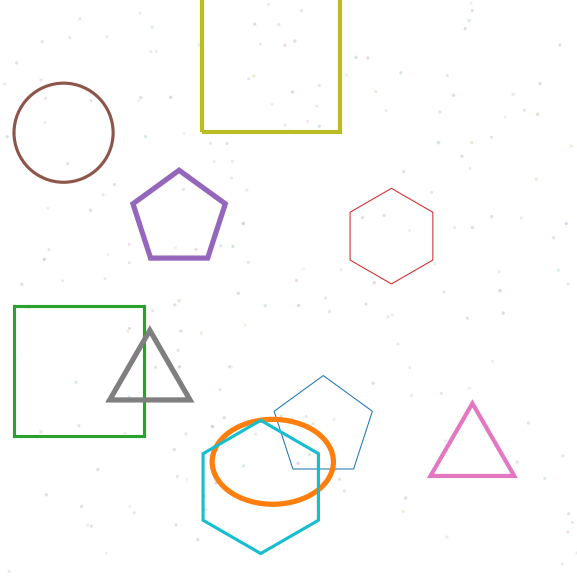[{"shape": "pentagon", "thickness": 0.5, "radius": 0.45, "center": [0.56, 0.259]}, {"shape": "oval", "thickness": 2.5, "radius": 0.52, "center": [0.472, 0.199]}, {"shape": "square", "thickness": 1.5, "radius": 0.56, "center": [0.137, 0.356]}, {"shape": "hexagon", "thickness": 0.5, "radius": 0.41, "center": [0.678, 0.59]}, {"shape": "pentagon", "thickness": 2.5, "radius": 0.42, "center": [0.31, 0.62]}, {"shape": "circle", "thickness": 1.5, "radius": 0.43, "center": [0.11, 0.769]}, {"shape": "triangle", "thickness": 2, "radius": 0.42, "center": [0.818, 0.217]}, {"shape": "triangle", "thickness": 2.5, "radius": 0.4, "center": [0.259, 0.347]}, {"shape": "square", "thickness": 2, "radius": 0.59, "center": [0.469, 0.889]}, {"shape": "hexagon", "thickness": 1.5, "radius": 0.58, "center": [0.452, 0.156]}]